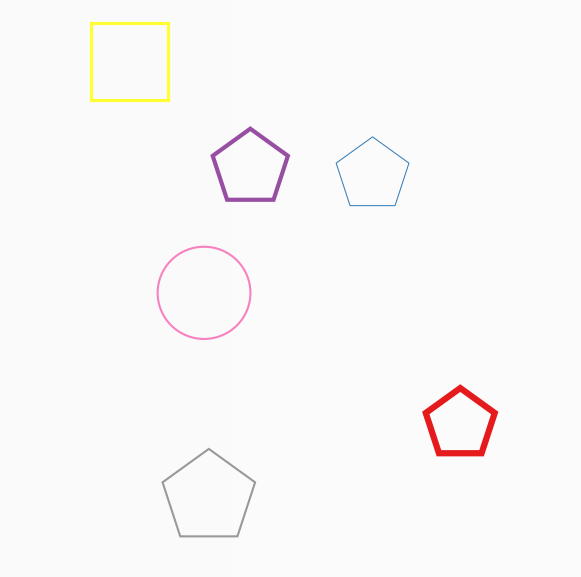[{"shape": "pentagon", "thickness": 3, "radius": 0.31, "center": [0.792, 0.265]}, {"shape": "pentagon", "thickness": 0.5, "radius": 0.33, "center": [0.641, 0.696]}, {"shape": "pentagon", "thickness": 2, "radius": 0.34, "center": [0.431, 0.708]}, {"shape": "square", "thickness": 1.5, "radius": 0.33, "center": [0.224, 0.893]}, {"shape": "circle", "thickness": 1, "radius": 0.4, "center": [0.351, 0.492]}, {"shape": "pentagon", "thickness": 1, "radius": 0.42, "center": [0.359, 0.138]}]